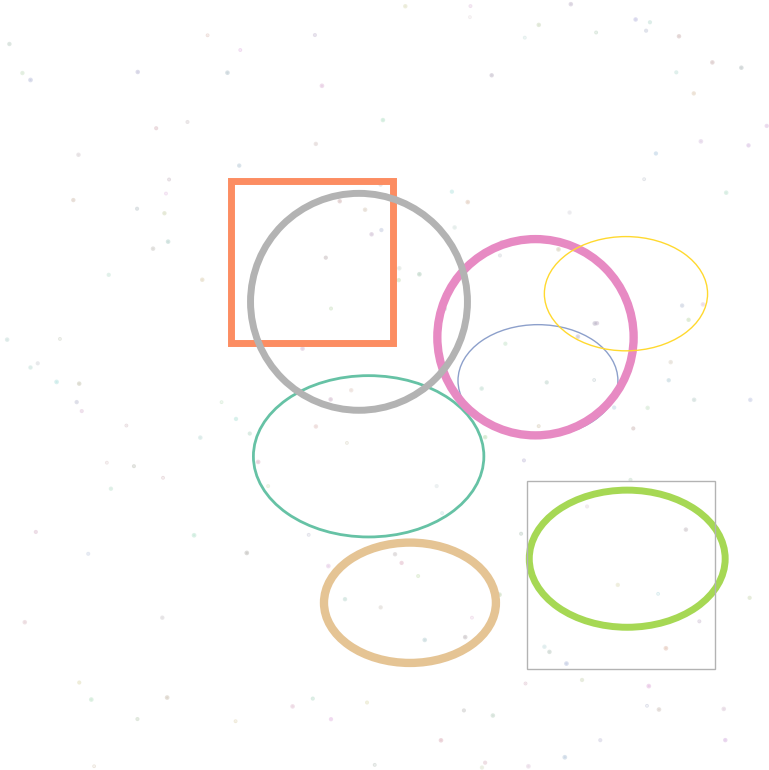[{"shape": "oval", "thickness": 1, "radius": 0.75, "center": [0.479, 0.407]}, {"shape": "square", "thickness": 2.5, "radius": 0.53, "center": [0.405, 0.66]}, {"shape": "oval", "thickness": 0.5, "radius": 0.52, "center": [0.699, 0.506]}, {"shape": "circle", "thickness": 3, "radius": 0.64, "center": [0.695, 0.562]}, {"shape": "oval", "thickness": 2.5, "radius": 0.64, "center": [0.815, 0.274]}, {"shape": "oval", "thickness": 0.5, "radius": 0.53, "center": [0.813, 0.619]}, {"shape": "oval", "thickness": 3, "radius": 0.56, "center": [0.532, 0.217]}, {"shape": "circle", "thickness": 2.5, "radius": 0.7, "center": [0.466, 0.608]}, {"shape": "square", "thickness": 0.5, "radius": 0.61, "center": [0.806, 0.254]}]